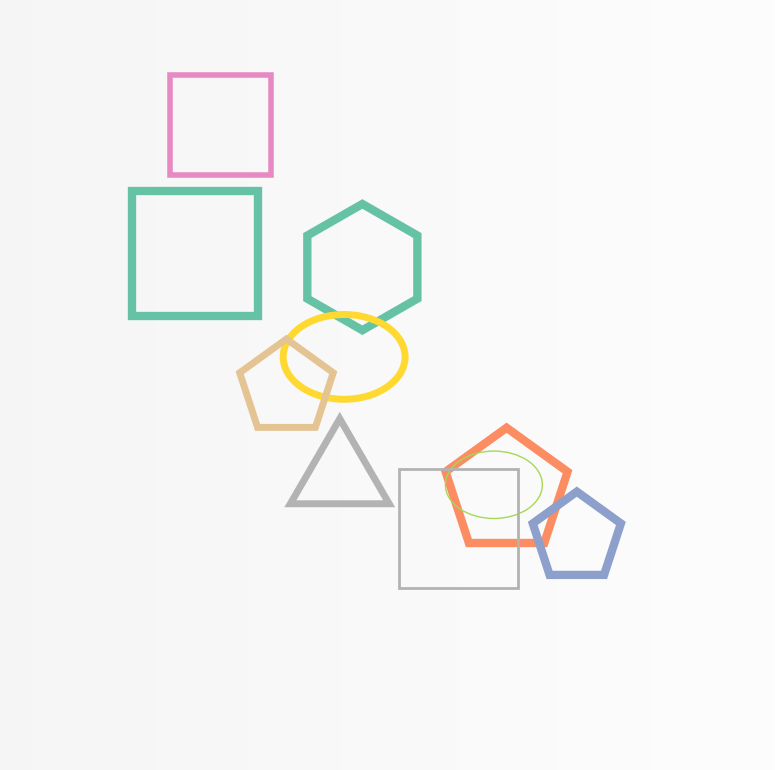[{"shape": "hexagon", "thickness": 3, "radius": 0.41, "center": [0.468, 0.653]}, {"shape": "square", "thickness": 3, "radius": 0.41, "center": [0.252, 0.67]}, {"shape": "pentagon", "thickness": 3, "radius": 0.41, "center": [0.654, 0.362]}, {"shape": "pentagon", "thickness": 3, "radius": 0.3, "center": [0.744, 0.302]}, {"shape": "square", "thickness": 2, "radius": 0.32, "center": [0.285, 0.838]}, {"shape": "oval", "thickness": 0.5, "radius": 0.31, "center": [0.637, 0.37]}, {"shape": "oval", "thickness": 2.5, "radius": 0.39, "center": [0.444, 0.537]}, {"shape": "pentagon", "thickness": 2.5, "radius": 0.32, "center": [0.37, 0.496]}, {"shape": "triangle", "thickness": 2.5, "radius": 0.37, "center": [0.438, 0.383]}, {"shape": "square", "thickness": 1, "radius": 0.39, "center": [0.592, 0.314]}]